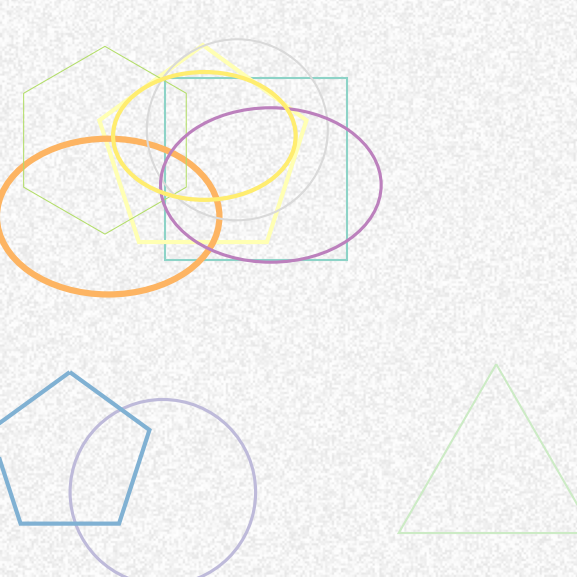[{"shape": "square", "thickness": 1, "radius": 0.79, "center": [0.443, 0.706]}, {"shape": "pentagon", "thickness": 2, "radius": 0.94, "center": [0.351, 0.733]}, {"shape": "circle", "thickness": 1.5, "radius": 0.8, "center": [0.282, 0.147]}, {"shape": "pentagon", "thickness": 2, "radius": 0.73, "center": [0.121, 0.21]}, {"shape": "oval", "thickness": 3, "radius": 0.96, "center": [0.187, 0.624]}, {"shape": "hexagon", "thickness": 0.5, "radius": 0.81, "center": [0.182, 0.756]}, {"shape": "circle", "thickness": 1, "radius": 0.78, "center": [0.411, 0.774]}, {"shape": "oval", "thickness": 1.5, "radius": 0.96, "center": [0.469, 0.679]}, {"shape": "triangle", "thickness": 1, "radius": 0.97, "center": [0.859, 0.174]}, {"shape": "oval", "thickness": 2, "radius": 0.79, "center": [0.354, 0.764]}]